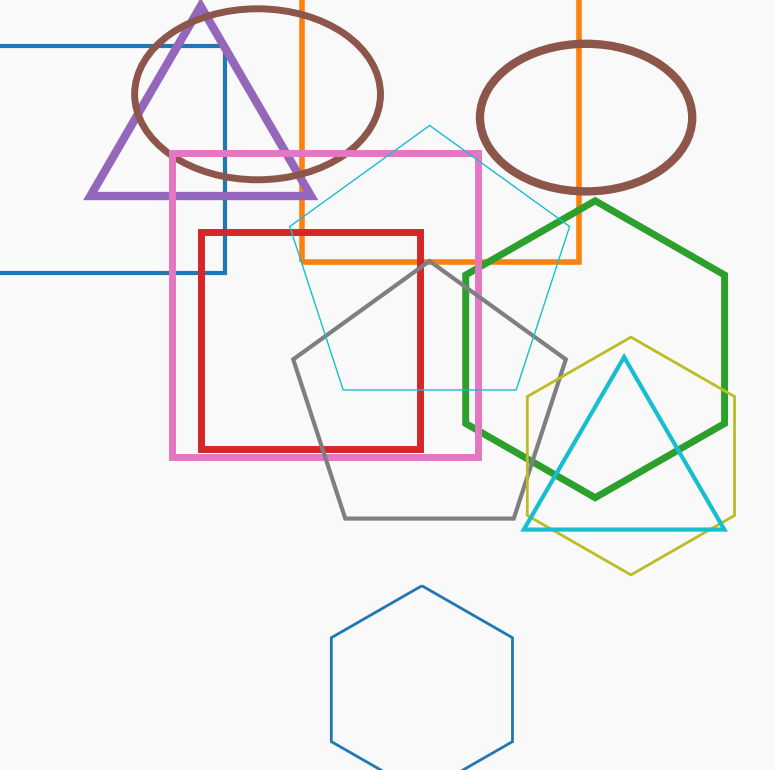[{"shape": "hexagon", "thickness": 1, "radius": 0.67, "center": [0.544, 0.104]}, {"shape": "square", "thickness": 1.5, "radius": 0.74, "center": [0.143, 0.793]}, {"shape": "square", "thickness": 2, "radius": 0.89, "center": [0.568, 0.837]}, {"shape": "hexagon", "thickness": 2.5, "radius": 0.96, "center": [0.768, 0.546]}, {"shape": "square", "thickness": 2.5, "radius": 0.7, "center": [0.401, 0.557]}, {"shape": "triangle", "thickness": 3, "radius": 0.82, "center": [0.259, 0.828]}, {"shape": "oval", "thickness": 2.5, "radius": 0.79, "center": [0.332, 0.878]}, {"shape": "oval", "thickness": 3, "radius": 0.68, "center": [0.756, 0.847]}, {"shape": "square", "thickness": 2.5, "radius": 0.99, "center": [0.42, 0.603]}, {"shape": "pentagon", "thickness": 1.5, "radius": 0.92, "center": [0.554, 0.476]}, {"shape": "hexagon", "thickness": 1, "radius": 0.77, "center": [0.814, 0.408]}, {"shape": "triangle", "thickness": 1.5, "radius": 0.75, "center": [0.805, 0.387]}, {"shape": "pentagon", "thickness": 0.5, "radius": 0.95, "center": [0.554, 0.647]}]